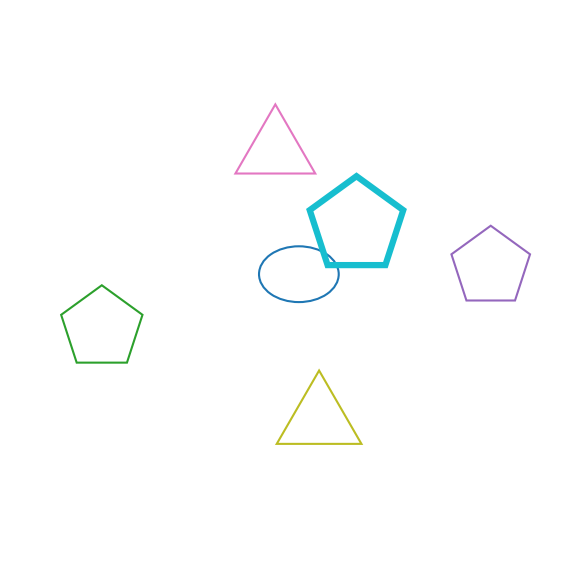[{"shape": "oval", "thickness": 1, "radius": 0.35, "center": [0.518, 0.524]}, {"shape": "pentagon", "thickness": 1, "radius": 0.37, "center": [0.176, 0.431]}, {"shape": "pentagon", "thickness": 1, "radius": 0.36, "center": [0.85, 0.537]}, {"shape": "triangle", "thickness": 1, "radius": 0.4, "center": [0.477, 0.739]}, {"shape": "triangle", "thickness": 1, "radius": 0.42, "center": [0.553, 0.273]}, {"shape": "pentagon", "thickness": 3, "radius": 0.43, "center": [0.617, 0.609]}]